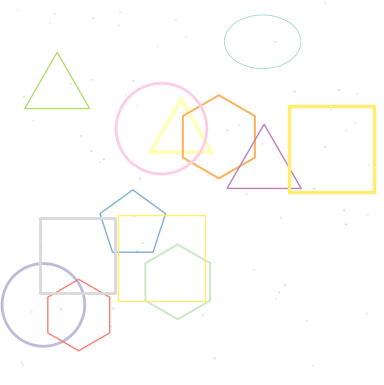[{"shape": "oval", "thickness": 0.5, "radius": 0.5, "center": [0.682, 0.891]}, {"shape": "triangle", "thickness": 2.5, "radius": 0.46, "center": [0.47, 0.65]}, {"shape": "circle", "thickness": 2, "radius": 0.54, "center": [0.113, 0.208]}, {"shape": "hexagon", "thickness": 1, "radius": 0.46, "center": [0.204, 0.182]}, {"shape": "pentagon", "thickness": 1, "radius": 0.45, "center": [0.345, 0.417]}, {"shape": "hexagon", "thickness": 1.5, "radius": 0.54, "center": [0.569, 0.645]}, {"shape": "triangle", "thickness": 1, "radius": 0.49, "center": [0.148, 0.767]}, {"shape": "circle", "thickness": 2, "radius": 0.59, "center": [0.419, 0.666]}, {"shape": "square", "thickness": 2, "radius": 0.49, "center": [0.2, 0.337]}, {"shape": "triangle", "thickness": 1, "radius": 0.56, "center": [0.686, 0.566]}, {"shape": "hexagon", "thickness": 1.5, "radius": 0.49, "center": [0.462, 0.268]}, {"shape": "square", "thickness": 1, "radius": 0.56, "center": [0.419, 0.33]}, {"shape": "square", "thickness": 2.5, "radius": 0.55, "center": [0.861, 0.613]}]